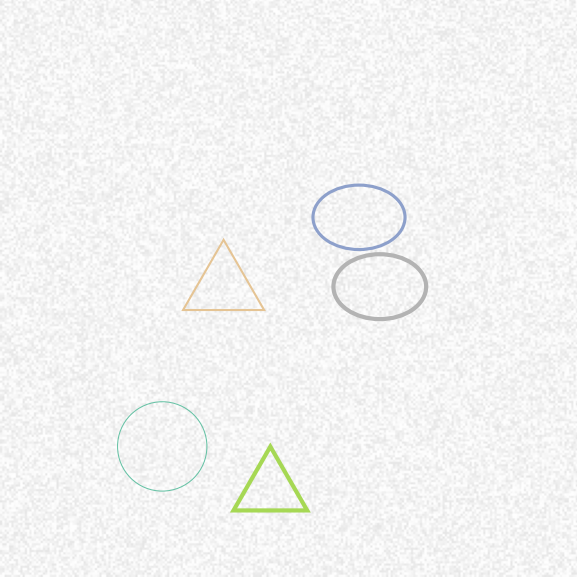[{"shape": "circle", "thickness": 0.5, "radius": 0.39, "center": [0.281, 0.226]}, {"shape": "oval", "thickness": 1.5, "radius": 0.4, "center": [0.622, 0.623]}, {"shape": "triangle", "thickness": 2, "radius": 0.37, "center": [0.468, 0.152]}, {"shape": "triangle", "thickness": 1, "radius": 0.41, "center": [0.387, 0.503]}, {"shape": "oval", "thickness": 2, "radius": 0.4, "center": [0.658, 0.503]}]